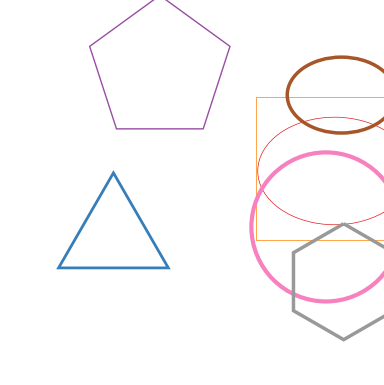[{"shape": "oval", "thickness": 0.5, "radius": 1.0, "center": [0.869, 0.556]}, {"shape": "triangle", "thickness": 2, "radius": 0.82, "center": [0.295, 0.386]}, {"shape": "pentagon", "thickness": 1, "radius": 0.96, "center": [0.415, 0.82]}, {"shape": "square", "thickness": 0.5, "radius": 0.93, "center": [0.85, 0.562]}, {"shape": "oval", "thickness": 2.5, "radius": 0.7, "center": [0.887, 0.753]}, {"shape": "circle", "thickness": 3, "radius": 0.97, "center": [0.847, 0.411]}, {"shape": "hexagon", "thickness": 2.5, "radius": 0.75, "center": [0.893, 0.268]}]